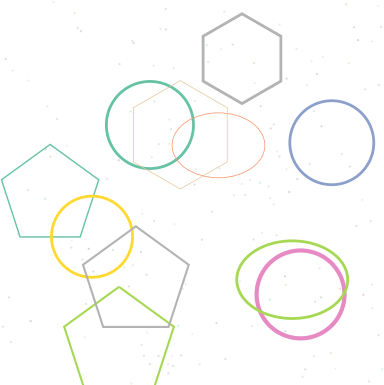[{"shape": "circle", "thickness": 2, "radius": 0.57, "center": [0.389, 0.675]}, {"shape": "pentagon", "thickness": 1, "radius": 0.66, "center": [0.13, 0.492]}, {"shape": "oval", "thickness": 0.5, "radius": 0.6, "center": [0.567, 0.623]}, {"shape": "circle", "thickness": 2, "radius": 0.55, "center": [0.862, 0.629]}, {"shape": "circle", "thickness": 3, "radius": 0.57, "center": [0.781, 0.235]}, {"shape": "oval", "thickness": 2, "radius": 0.72, "center": [0.759, 0.274]}, {"shape": "pentagon", "thickness": 1.5, "radius": 0.75, "center": [0.309, 0.105]}, {"shape": "circle", "thickness": 2, "radius": 0.53, "center": [0.239, 0.385]}, {"shape": "hexagon", "thickness": 0.5, "radius": 0.7, "center": [0.468, 0.65]}, {"shape": "pentagon", "thickness": 1.5, "radius": 0.72, "center": [0.353, 0.268]}, {"shape": "hexagon", "thickness": 2, "radius": 0.58, "center": [0.629, 0.848]}]